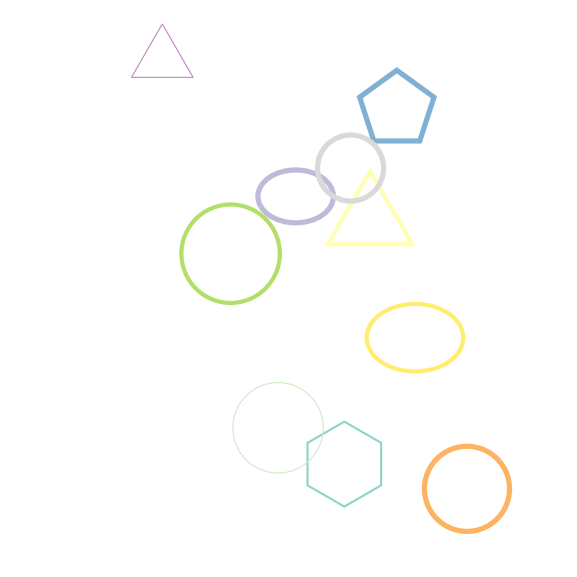[{"shape": "hexagon", "thickness": 1, "radius": 0.37, "center": [0.596, 0.195]}, {"shape": "triangle", "thickness": 2, "radius": 0.42, "center": [0.641, 0.618]}, {"shape": "oval", "thickness": 2.5, "radius": 0.33, "center": [0.512, 0.659]}, {"shape": "pentagon", "thickness": 2.5, "radius": 0.34, "center": [0.687, 0.81]}, {"shape": "circle", "thickness": 2.5, "radius": 0.37, "center": [0.809, 0.153]}, {"shape": "circle", "thickness": 2, "radius": 0.43, "center": [0.399, 0.56]}, {"shape": "circle", "thickness": 2.5, "radius": 0.29, "center": [0.607, 0.708]}, {"shape": "triangle", "thickness": 0.5, "radius": 0.31, "center": [0.281, 0.896]}, {"shape": "circle", "thickness": 0.5, "radius": 0.39, "center": [0.481, 0.258]}, {"shape": "oval", "thickness": 2, "radius": 0.42, "center": [0.719, 0.414]}]